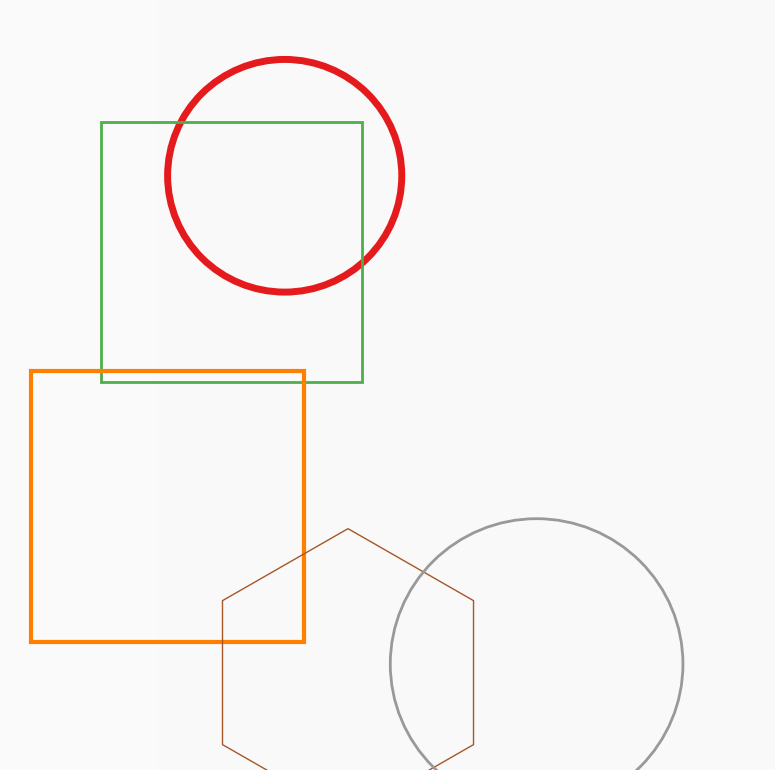[{"shape": "circle", "thickness": 2.5, "radius": 0.76, "center": [0.367, 0.772]}, {"shape": "square", "thickness": 1, "radius": 0.84, "center": [0.299, 0.673]}, {"shape": "square", "thickness": 1.5, "radius": 0.88, "center": [0.216, 0.343]}, {"shape": "hexagon", "thickness": 0.5, "radius": 0.93, "center": [0.449, 0.126]}, {"shape": "circle", "thickness": 1, "radius": 0.94, "center": [0.692, 0.138]}]